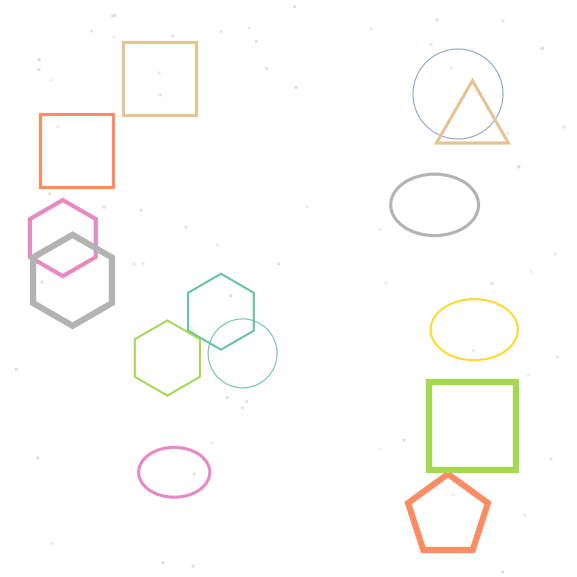[{"shape": "hexagon", "thickness": 1, "radius": 0.33, "center": [0.383, 0.459]}, {"shape": "circle", "thickness": 0.5, "radius": 0.3, "center": [0.42, 0.387]}, {"shape": "pentagon", "thickness": 3, "radius": 0.36, "center": [0.776, 0.106]}, {"shape": "square", "thickness": 1.5, "radius": 0.32, "center": [0.132, 0.739]}, {"shape": "circle", "thickness": 0.5, "radius": 0.39, "center": [0.793, 0.836]}, {"shape": "oval", "thickness": 1.5, "radius": 0.31, "center": [0.302, 0.181]}, {"shape": "hexagon", "thickness": 2, "radius": 0.33, "center": [0.109, 0.587]}, {"shape": "hexagon", "thickness": 1, "radius": 0.33, "center": [0.29, 0.379]}, {"shape": "square", "thickness": 3, "radius": 0.38, "center": [0.818, 0.261]}, {"shape": "oval", "thickness": 1, "radius": 0.38, "center": [0.821, 0.428]}, {"shape": "square", "thickness": 1.5, "radius": 0.31, "center": [0.276, 0.863]}, {"shape": "triangle", "thickness": 1.5, "radius": 0.36, "center": [0.818, 0.787]}, {"shape": "oval", "thickness": 1.5, "radius": 0.38, "center": [0.753, 0.644]}, {"shape": "hexagon", "thickness": 3, "radius": 0.39, "center": [0.126, 0.514]}]